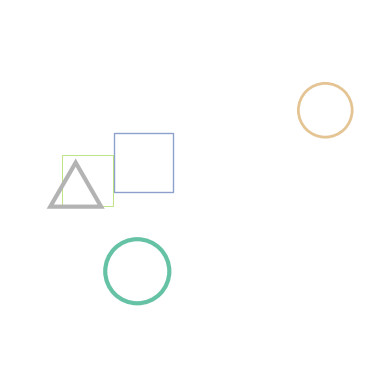[{"shape": "circle", "thickness": 3, "radius": 0.42, "center": [0.357, 0.295]}, {"shape": "square", "thickness": 1, "radius": 0.38, "center": [0.372, 0.578]}, {"shape": "square", "thickness": 0.5, "radius": 0.33, "center": [0.227, 0.532]}, {"shape": "circle", "thickness": 2, "radius": 0.35, "center": [0.845, 0.714]}, {"shape": "triangle", "thickness": 3, "radius": 0.38, "center": [0.197, 0.501]}]